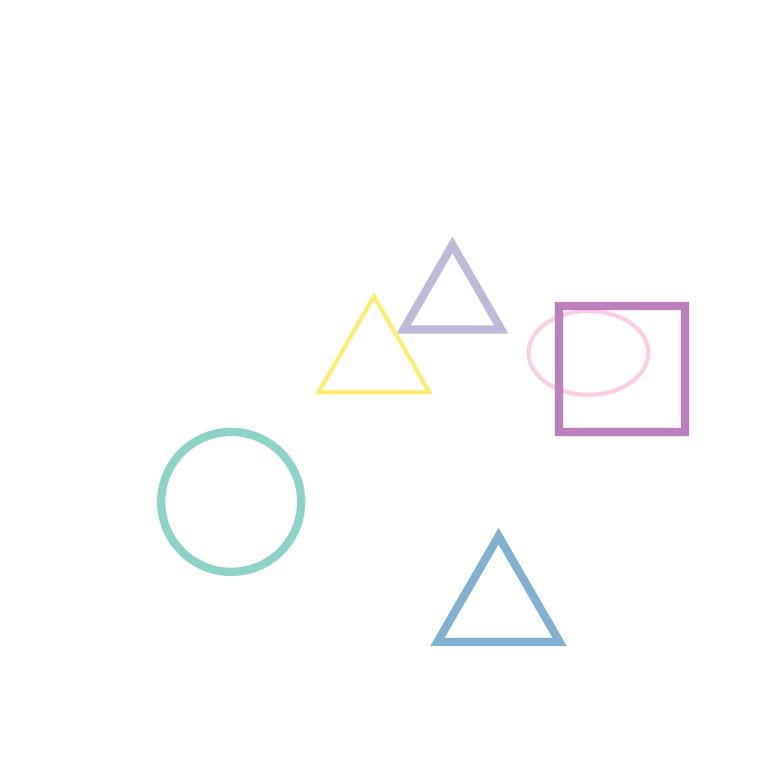[{"shape": "circle", "thickness": 3, "radius": 0.45, "center": [0.3, 0.348]}, {"shape": "triangle", "thickness": 3, "radius": 0.37, "center": [0.588, 0.609]}, {"shape": "triangle", "thickness": 3, "radius": 0.46, "center": [0.647, 0.212]}, {"shape": "oval", "thickness": 1.5, "radius": 0.39, "center": [0.764, 0.542]}, {"shape": "square", "thickness": 3, "radius": 0.41, "center": [0.808, 0.521]}, {"shape": "triangle", "thickness": 1.5, "radius": 0.42, "center": [0.486, 0.532]}]